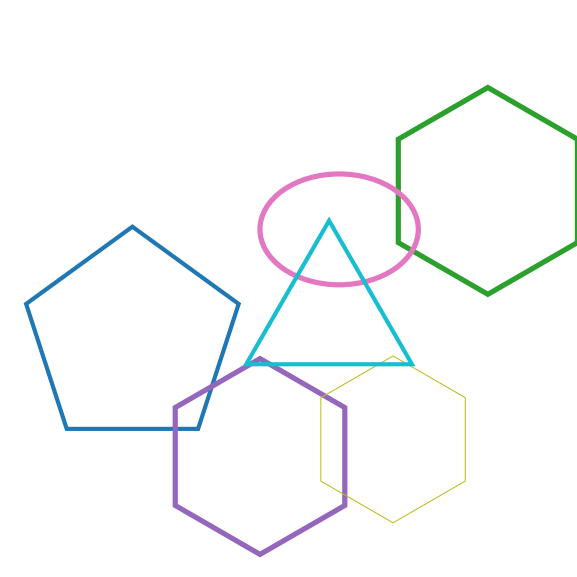[{"shape": "pentagon", "thickness": 2, "radius": 0.97, "center": [0.229, 0.413]}, {"shape": "hexagon", "thickness": 2.5, "radius": 0.9, "center": [0.845, 0.669]}, {"shape": "hexagon", "thickness": 2.5, "radius": 0.85, "center": [0.45, 0.209]}, {"shape": "oval", "thickness": 2.5, "radius": 0.69, "center": [0.587, 0.602]}, {"shape": "hexagon", "thickness": 0.5, "radius": 0.72, "center": [0.681, 0.238]}, {"shape": "triangle", "thickness": 2, "radius": 0.83, "center": [0.57, 0.451]}]